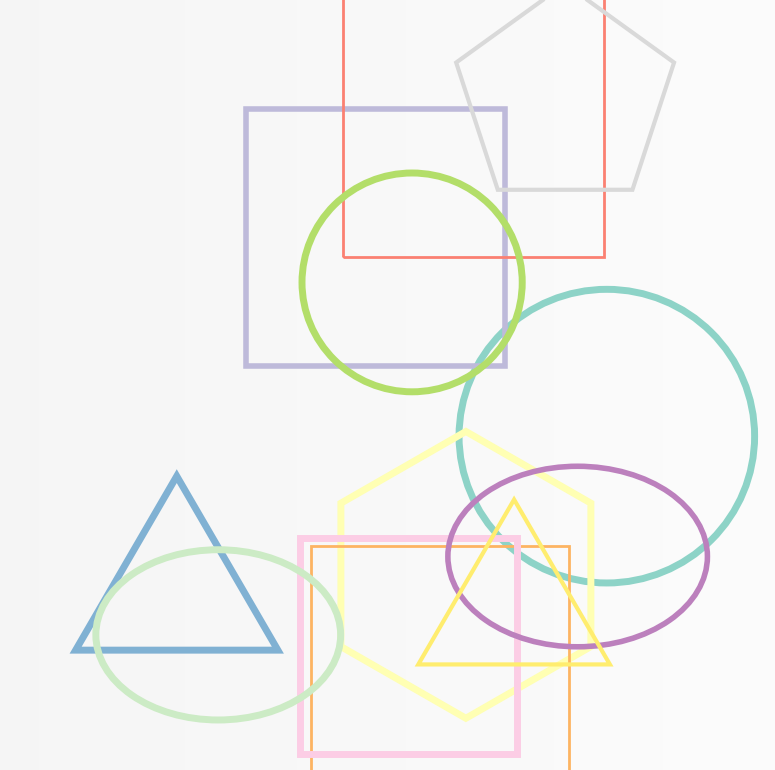[{"shape": "circle", "thickness": 2.5, "radius": 0.95, "center": [0.783, 0.434]}, {"shape": "hexagon", "thickness": 2.5, "radius": 0.93, "center": [0.601, 0.253]}, {"shape": "square", "thickness": 2, "radius": 0.84, "center": [0.485, 0.692]}, {"shape": "square", "thickness": 1, "radius": 0.84, "center": [0.611, 0.835]}, {"shape": "triangle", "thickness": 2.5, "radius": 0.75, "center": [0.228, 0.231]}, {"shape": "square", "thickness": 1, "radius": 0.83, "center": [0.568, 0.124]}, {"shape": "circle", "thickness": 2.5, "radius": 0.71, "center": [0.532, 0.633]}, {"shape": "square", "thickness": 2.5, "radius": 0.7, "center": [0.527, 0.161]}, {"shape": "pentagon", "thickness": 1.5, "radius": 0.74, "center": [0.729, 0.873]}, {"shape": "oval", "thickness": 2, "radius": 0.84, "center": [0.745, 0.277]}, {"shape": "oval", "thickness": 2.5, "radius": 0.79, "center": [0.282, 0.176]}, {"shape": "triangle", "thickness": 1.5, "radius": 0.71, "center": [0.663, 0.208]}]